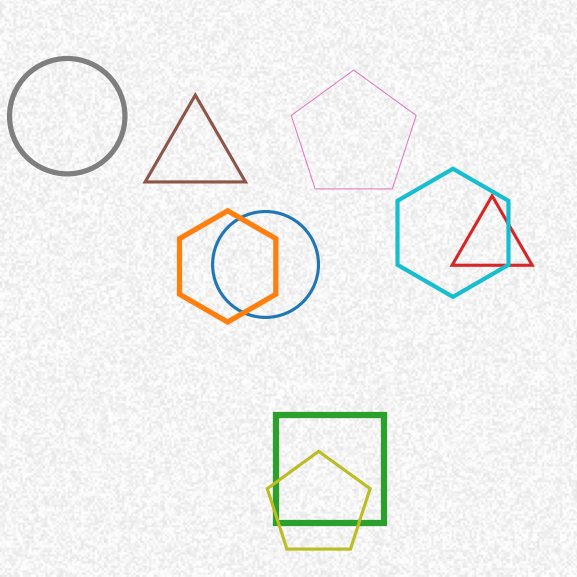[{"shape": "circle", "thickness": 1.5, "radius": 0.46, "center": [0.46, 0.541]}, {"shape": "hexagon", "thickness": 2.5, "radius": 0.48, "center": [0.394, 0.538]}, {"shape": "square", "thickness": 3, "radius": 0.47, "center": [0.571, 0.188]}, {"shape": "triangle", "thickness": 1.5, "radius": 0.4, "center": [0.852, 0.58]}, {"shape": "triangle", "thickness": 1.5, "radius": 0.5, "center": [0.338, 0.734]}, {"shape": "pentagon", "thickness": 0.5, "radius": 0.57, "center": [0.613, 0.764]}, {"shape": "circle", "thickness": 2.5, "radius": 0.5, "center": [0.116, 0.798]}, {"shape": "pentagon", "thickness": 1.5, "radius": 0.47, "center": [0.552, 0.124]}, {"shape": "hexagon", "thickness": 2, "radius": 0.55, "center": [0.784, 0.596]}]